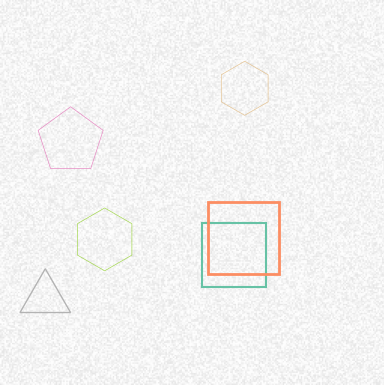[{"shape": "square", "thickness": 1.5, "radius": 0.42, "center": [0.608, 0.337]}, {"shape": "square", "thickness": 2, "radius": 0.46, "center": [0.633, 0.382]}, {"shape": "pentagon", "thickness": 0.5, "radius": 0.44, "center": [0.184, 0.634]}, {"shape": "hexagon", "thickness": 0.5, "radius": 0.41, "center": [0.272, 0.378]}, {"shape": "hexagon", "thickness": 0.5, "radius": 0.35, "center": [0.636, 0.771]}, {"shape": "triangle", "thickness": 1, "radius": 0.38, "center": [0.118, 0.226]}]